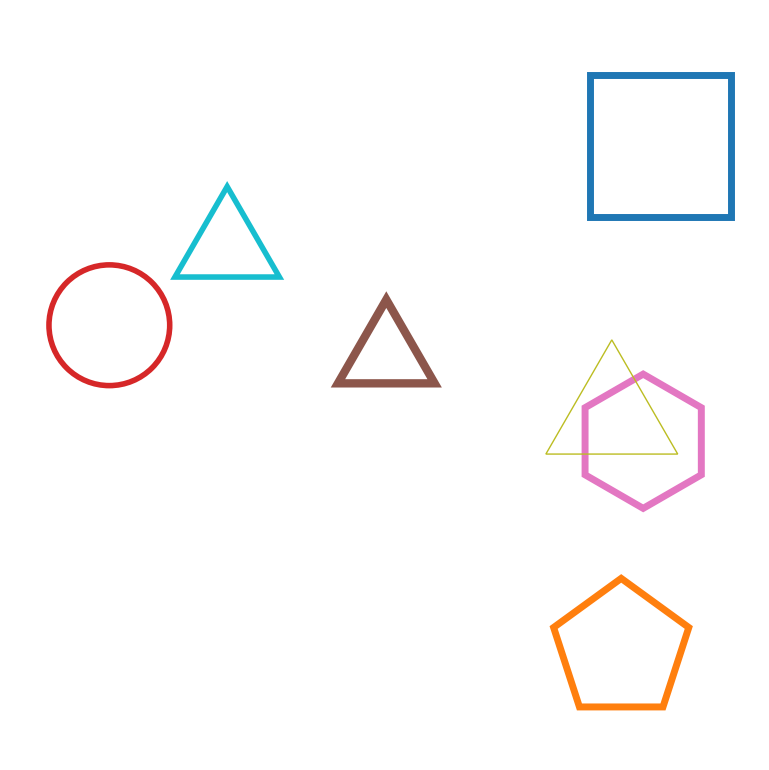[{"shape": "square", "thickness": 2.5, "radius": 0.46, "center": [0.858, 0.81]}, {"shape": "pentagon", "thickness": 2.5, "radius": 0.46, "center": [0.807, 0.157]}, {"shape": "circle", "thickness": 2, "radius": 0.39, "center": [0.142, 0.578]}, {"shape": "triangle", "thickness": 3, "radius": 0.36, "center": [0.502, 0.538]}, {"shape": "hexagon", "thickness": 2.5, "radius": 0.44, "center": [0.835, 0.427]}, {"shape": "triangle", "thickness": 0.5, "radius": 0.49, "center": [0.795, 0.46]}, {"shape": "triangle", "thickness": 2, "radius": 0.39, "center": [0.295, 0.679]}]